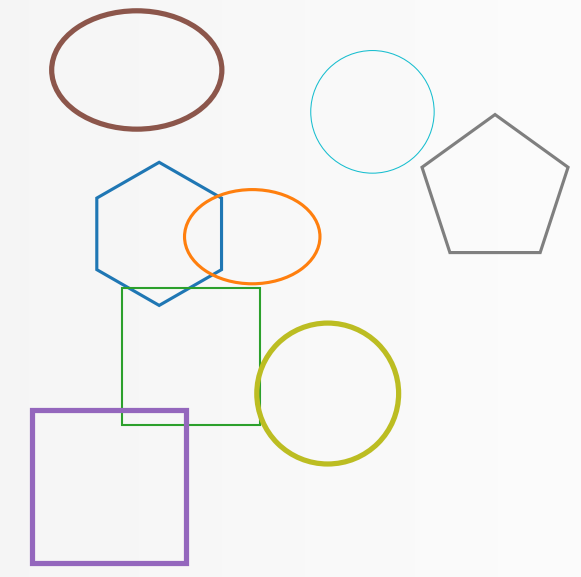[{"shape": "hexagon", "thickness": 1.5, "radius": 0.62, "center": [0.274, 0.594]}, {"shape": "oval", "thickness": 1.5, "radius": 0.58, "center": [0.434, 0.589]}, {"shape": "square", "thickness": 1, "radius": 0.59, "center": [0.329, 0.382]}, {"shape": "square", "thickness": 2.5, "radius": 0.66, "center": [0.188, 0.157]}, {"shape": "oval", "thickness": 2.5, "radius": 0.73, "center": [0.235, 0.878]}, {"shape": "pentagon", "thickness": 1.5, "radius": 0.66, "center": [0.852, 0.669]}, {"shape": "circle", "thickness": 2.5, "radius": 0.61, "center": [0.564, 0.318]}, {"shape": "circle", "thickness": 0.5, "radius": 0.53, "center": [0.641, 0.805]}]